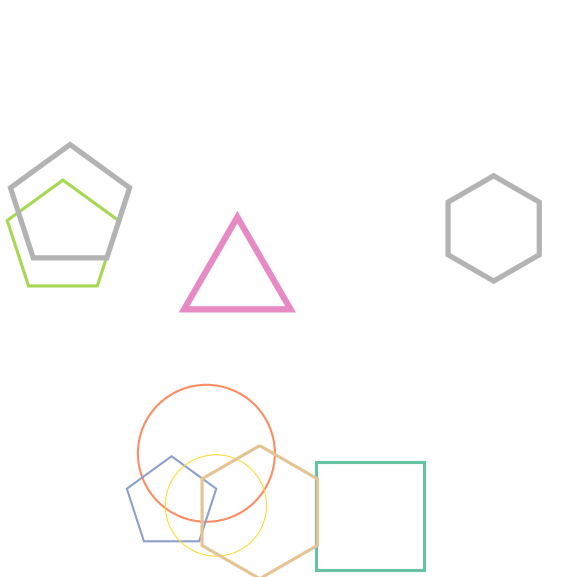[{"shape": "square", "thickness": 1.5, "radius": 0.47, "center": [0.641, 0.106]}, {"shape": "circle", "thickness": 1, "radius": 0.59, "center": [0.357, 0.214]}, {"shape": "pentagon", "thickness": 1, "radius": 0.41, "center": [0.297, 0.128]}, {"shape": "triangle", "thickness": 3, "radius": 0.53, "center": [0.411, 0.517]}, {"shape": "pentagon", "thickness": 1.5, "radius": 0.51, "center": [0.109, 0.586]}, {"shape": "circle", "thickness": 0.5, "radius": 0.44, "center": [0.374, 0.124]}, {"shape": "hexagon", "thickness": 1.5, "radius": 0.58, "center": [0.45, 0.112]}, {"shape": "pentagon", "thickness": 2.5, "radius": 0.54, "center": [0.121, 0.64]}, {"shape": "hexagon", "thickness": 2.5, "radius": 0.46, "center": [0.855, 0.604]}]